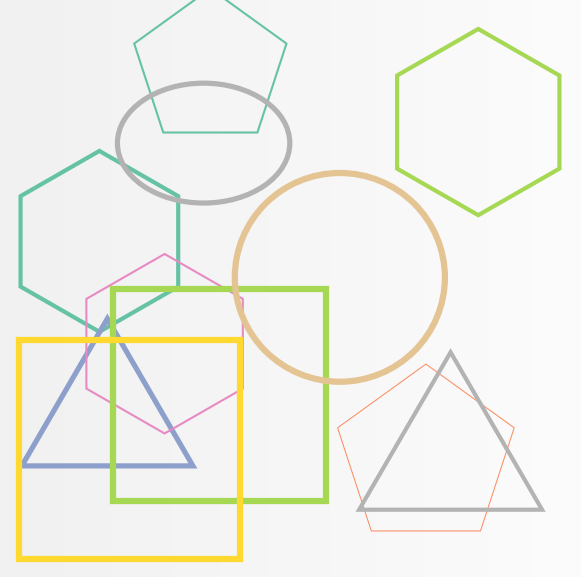[{"shape": "hexagon", "thickness": 2, "radius": 0.78, "center": [0.171, 0.581]}, {"shape": "pentagon", "thickness": 1, "radius": 0.69, "center": [0.362, 0.881]}, {"shape": "pentagon", "thickness": 0.5, "radius": 0.8, "center": [0.733, 0.209]}, {"shape": "triangle", "thickness": 2.5, "radius": 0.85, "center": [0.185, 0.277]}, {"shape": "hexagon", "thickness": 1, "radius": 0.78, "center": [0.283, 0.404]}, {"shape": "hexagon", "thickness": 2, "radius": 0.81, "center": [0.823, 0.788]}, {"shape": "square", "thickness": 3, "radius": 0.92, "center": [0.378, 0.315]}, {"shape": "square", "thickness": 3, "radius": 0.95, "center": [0.223, 0.221]}, {"shape": "circle", "thickness": 3, "radius": 0.9, "center": [0.585, 0.519]}, {"shape": "triangle", "thickness": 2, "radius": 0.91, "center": [0.775, 0.207]}, {"shape": "oval", "thickness": 2.5, "radius": 0.74, "center": [0.35, 0.751]}]